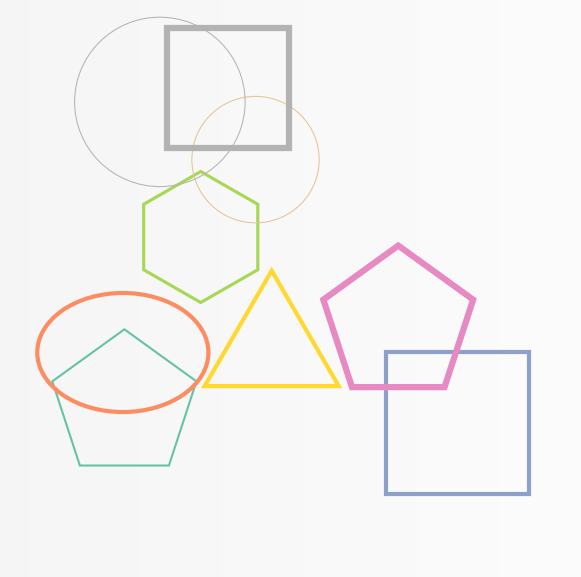[{"shape": "pentagon", "thickness": 1, "radius": 0.65, "center": [0.214, 0.299]}, {"shape": "oval", "thickness": 2, "radius": 0.74, "center": [0.211, 0.389]}, {"shape": "square", "thickness": 2, "radius": 0.62, "center": [0.787, 0.267]}, {"shape": "pentagon", "thickness": 3, "radius": 0.68, "center": [0.685, 0.438]}, {"shape": "hexagon", "thickness": 1.5, "radius": 0.57, "center": [0.345, 0.589]}, {"shape": "triangle", "thickness": 2, "radius": 0.67, "center": [0.467, 0.397]}, {"shape": "circle", "thickness": 0.5, "radius": 0.55, "center": [0.44, 0.723]}, {"shape": "circle", "thickness": 0.5, "radius": 0.73, "center": [0.275, 0.823]}, {"shape": "square", "thickness": 3, "radius": 0.52, "center": [0.392, 0.847]}]